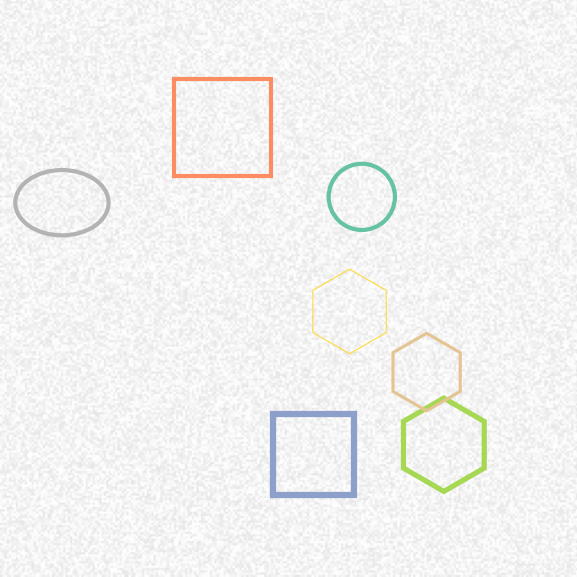[{"shape": "circle", "thickness": 2, "radius": 0.29, "center": [0.627, 0.658]}, {"shape": "square", "thickness": 2, "radius": 0.42, "center": [0.385, 0.778]}, {"shape": "square", "thickness": 3, "radius": 0.35, "center": [0.542, 0.212]}, {"shape": "hexagon", "thickness": 2.5, "radius": 0.4, "center": [0.769, 0.229]}, {"shape": "hexagon", "thickness": 0.5, "radius": 0.37, "center": [0.605, 0.46]}, {"shape": "hexagon", "thickness": 1.5, "radius": 0.34, "center": [0.739, 0.355]}, {"shape": "oval", "thickness": 2, "radius": 0.4, "center": [0.107, 0.648]}]